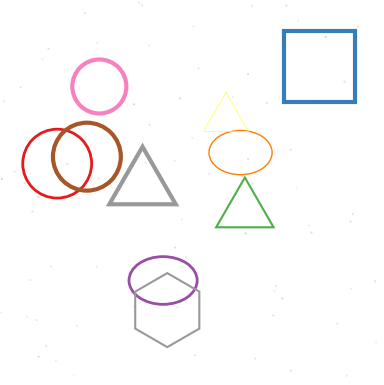[{"shape": "circle", "thickness": 2, "radius": 0.45, "center": [0.149, 0.575]}, {"shape": "square", "thickness": 3, "radius": 0.46, "center": [0.83, 0.827]}, {"shape": "triangle", "thickness": 1.5, "radius": 0.43, "center": [0.636, 0.453]}, {"shape": "oval", "thickness": 2, "radius": 0.44, "center": [0.424, 0.271]}, {"shape": "oval", "thickness": 1, "radius": 0.41, "center": [0.625, 0.604]}, {"shape": "triangle", "thickness": 0.5, "radius": 0.34, "center": [0.587, 0.692]}, {"shape": "circle", "thickness": 3, "radius": 0.44, "center": [0.226, 0.593]}, {"shape": "circle", "thickness": 3, "radius": 0.35, "center": [0.258, 0.775]}, {"shape": "hexagon", "thickness": 1.5, "radius": 0.48, "center": [0.435, 0.195]}, {"shape": "triangle", "thickness": 3, "radius": 0.5, "center": [0.37, 0.519]}]